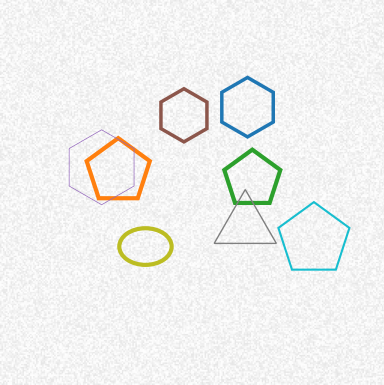[{"shape": "hexagon", "thickness": 2.5, "radius": 0.39, "center": [0.643, 0.722]}, {"shape": "pentagon", "thickness": 3, "radius": 0.43, "center": [0.307, 0.555]}, {"shape": "pentagon", "thickness": 3, "radius": 0.38, "center": [0.655, 0.535]}, {"shape": "hexagon", "thickness": 0.5, "radius": 0.49, "center": [0.264, 0.566]}, {"shape": "hexagon", "thickness": 2.5, "radius": 0.34, "center": [0.478, 0.7]}, {"shape": "triangle", "thickness": 1, "radius": 0.47, "center": [0.637, 0.414]}, {"shape": "oval", "thickness": 3, "radius": 0.34, "center": [0.378, 0.36]}, {"shape": "pentagon", "thickness": 1.5, "radius": 0.48, "center": [0.815, 0.378]}]